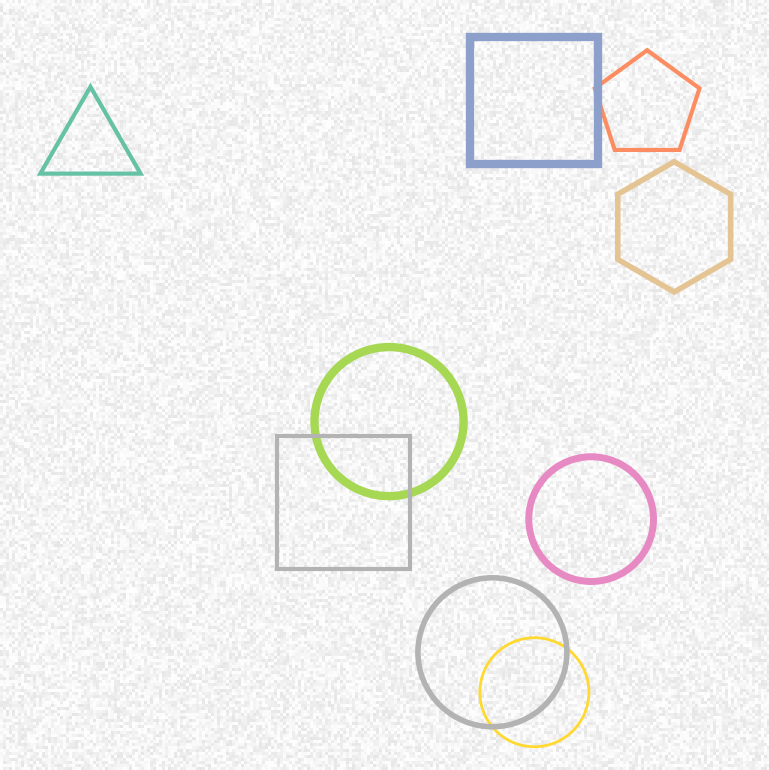[{"shape": "triangle", "thickness": 1.5, "radius": 0.38, "center": [0.117, 0.812]}, {"shape": "pentagon", "thickness": 1.5, "radius": 0.36, "center": [0.84, 0.863]}, {"shape": "square", "thickness": 3, "radius": 0.41, "center": [0.693, 0.869]}, {"shape": "circle", "thickness": 2.5, "radius": 0.4, "center": [0.768, 0.326]}, {"shape": "circle", "thickness": 3, "radius": 0.48, "center": [0.505, 0.452]}, {"shape": "circle", "thickness": 1, "radius": 0.35, "center": [0.694, 0.101]}, {"shape": "hexagon", "thickness": 2, "radius": 0.42, "center": [0.876, 0.705]}, {"shape": "circle", "thickness": 2, "radius": 0.48, "center": [0.639, 0.153]}, {"shape": "square", "thickness": 1.5, "radius": 0.43, "center": [0.446, 0.348]}]